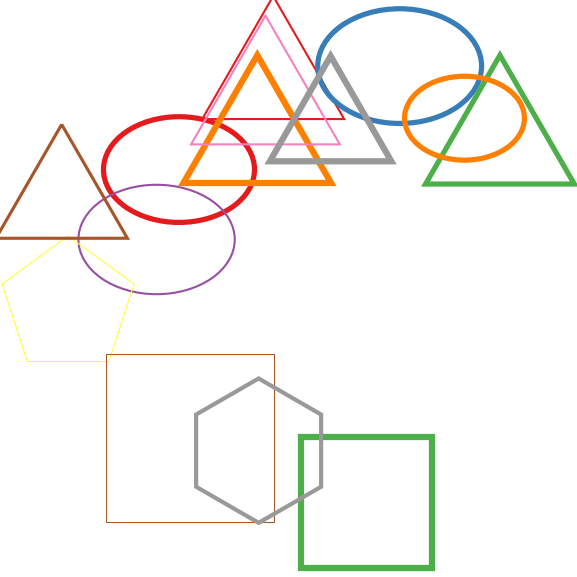[{"shape": "triangle", "thickness": 1, "radius": 0.71, "center": [0.473, 0.864]}, {"shape": "oval", "thickness": 2.5, "radius": 0.65, "center": [0.31, 0.706]}, {"shape": "oval", "thickness": 2.5, "radius": 0.71, "center": [0.692, 0.885]}, {"shape": "square", "thickness": 3, "radius": 0.57, "center": [0.635, 0.128]}, {"shape": "triangle", "thickness": 2.5, "radius": 0.74, "center": [0.866, 0.755]}, {"shape": "oval", "thickness": 1, "radius": 0.68, "center": [0.271, 0.584]}, {"shape": "oval", "thickness": 2.5, "radius": 0.52, "center": [0.804, 0.794]}, {"shape": "triangle", "thickness": 3, "radius": 0.74, "center": [0.445, 0.756]}, {"shape": "pentagon", "thickness": 0.5, "radius": 0.6, "center": [0.118, 0.47]}, {"shape": "square", "thickness": 0.5, "radius": 0.73, "center": [0.329, 0.24]}, {"shape": "triangle", "thickness": 1.5, "radius": 0.66, "center": [0.107, 0.652]}, {"shape": "triangle", "thickness": 1, "radius": 0.74, "center": [0.46, 0.824]}, {"shape": "triangle", "thickness": 3, "radius": 0.61, "center": [0.572, 0.781]}, {"shape": "hexagon", "thickness": 2, "radius": 0.63, "center": [0.448, 0.219]}]